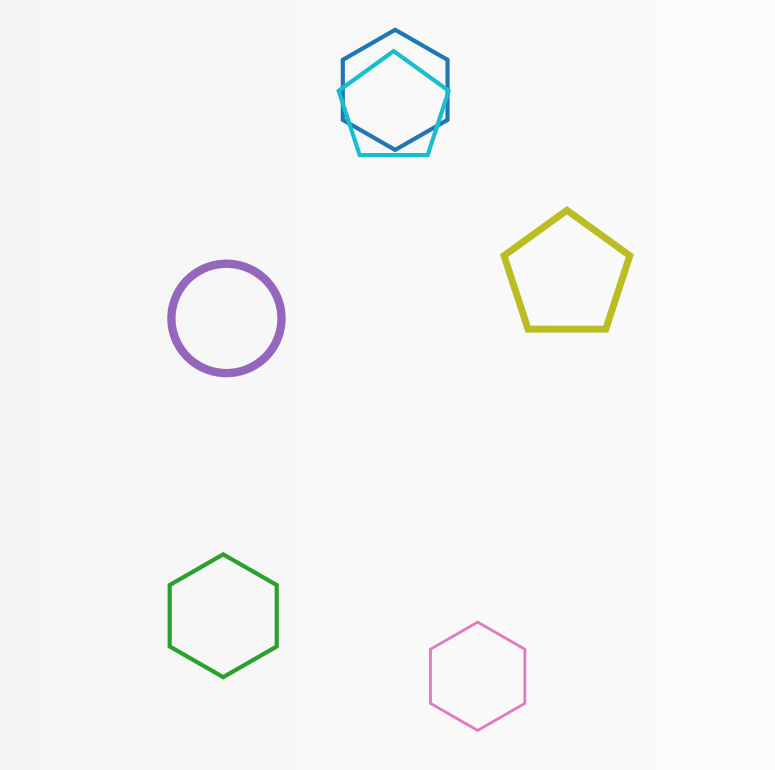[{"shape": "hexagon", "thickness": 1.5, "radius": 0.39, "center": [0.51, 0.883]}, {"shape": "hexagon", "thickness": 1.5, "radius": 0.4, "center": [0.288, 0.2]}, {"shape": "circle", "thickness": 3, "radius": 0.36, "center": [0.292, 0.586]}, {"shape": "hexagon", "thickness": 1, "radius": 0.35, "center": [0.616, 0.122]}, {"shape": "pentagon", "thickness": 2.5, "radius": 0.43, "center": [0.731, 0.642]}, {"shape": "pentagon", "thickness": 1.5, "radius": 0.37, "center": [0.508, 0.859]}]